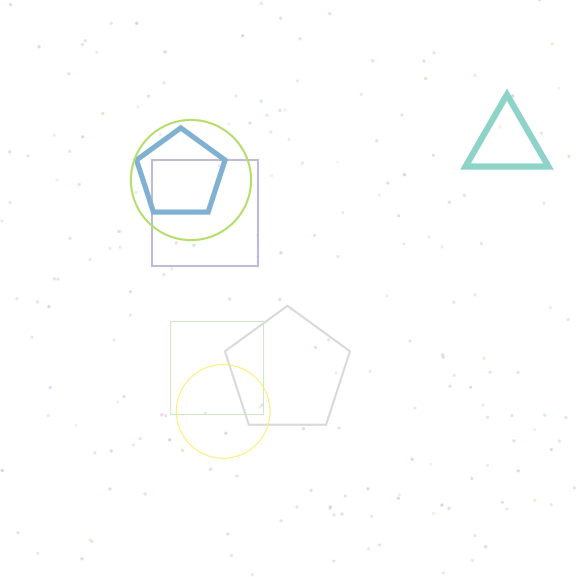[{"shape": "triangle", "thickness": 3, "radius": 0.41, "center": [0.878, 0.752]}, {"shape": "square", "thickness": 1, "radius": 0.46, "center": [0.355, 0.63]}, {"shape": "pentagon", "thickness": 2.5, "radius": 0.4, "center": [0.313, 0.697]}, {"shape": "circle", "thickness": 1, "radius": 0.52, "center": [0.331, 0.687]}, {"shape": "pentagon", "thickness": 1, "radius": 0.57, "center": [0.498, 0.356]}, {"shape": "square", "thickness": 0.5, "radius": 0.4, "center": [0.374, 0.363]}, {"shape": "circle", "thickness": 0.5, "radius": 0.41, "center": [0.386, 0.287]}]